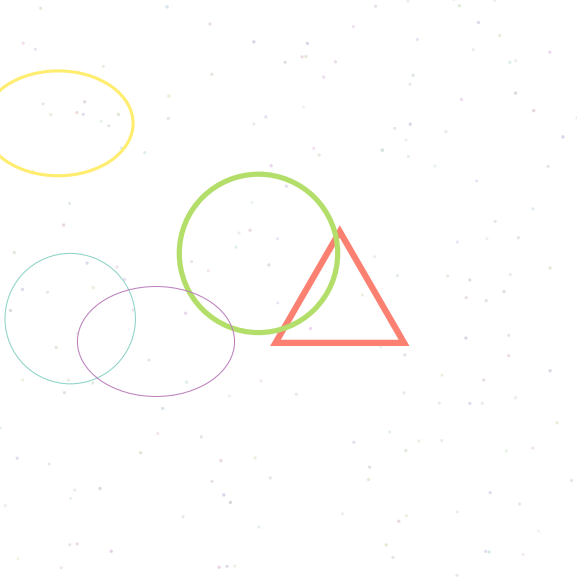[{"shape": "circle", "thickness": 0.5, "radius": 0.56, "center": [0.122, 0.447]}, {"shape": "triangle", "thickness": 3, "radius": 0.64, "center": [0.588, 0.47]}, {"shape": "circle", "thickness": 2.5, "radius": 0.69, "center": [0.448, 0.56]}, {"shape": "oval", "thickness": 0.5, "radius": 0.68, "center": [0.27, 0.408]}, {"shape": "oval", "thickness": 1.5, "radius": 0.65, "center": [0.101, 0.786]}]